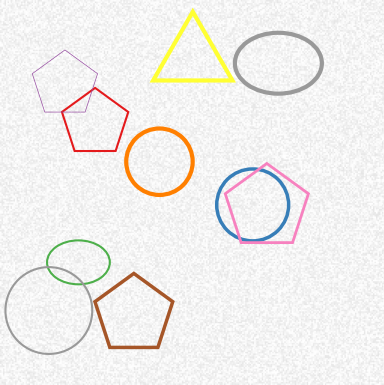[{"shape": "pentagon", "thickness": 1.5, "radius": 0.45, "center": [0.247, 0.681]}, {"shape": "circle", "thickness": 2.5, "radius": 0.47, "center": [0.656, 0.468]}, {"shape": "oval", "thickness": 1.5, "radius": 0.41, "center": [0.204, 0.319]}, {"shape": "pentagon", "thickness": 0.5, "radius": 0.45, "center": [0.169, 0.781]}, {"shape": "circle", "thickness": 3, "radius": 0.43, "center": [0.414, 0.58]}, {"shape": "triangle", "thickness": 3, "radius": 0.59, "center": [0.501, 0.85]}, {"shape": "pentagon", "thickness": 2.5, "radius": 0.53, "center": [0.348, 0.184]}, {"shape": "pentagon", "thickness": 2, "radius": 0.57, "center": [0.693, 0.462]}, {"shape": "oval", "thickness": 3, "radius": 0.56, "center": [0.723, 0.836]}, {"shape": "circle", "thickness": 1.5, "radius": 0.56, "center": [0.127, 0.193]}]